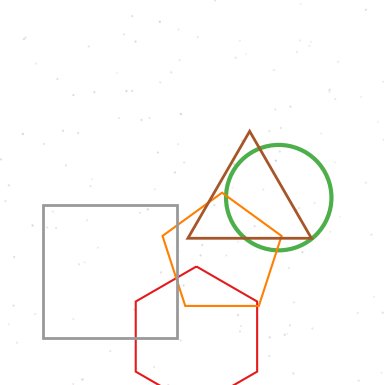[{"shape": "hexagon", "thickness": 1.5, "radius": 0.91, "center": [0.51, 0.126]}, {"shape": "circle", "thickness": 3, "radius": 0.68, "center": [0.724, 0.487]}, {"shape": "pentagon", "thickness": 1.5, "radius": 0.81, "center": [0.577, 0.337]}, {"shape": "triangle", "thickness": 2, "radius": 0.93, "center": [0.648, 0.474]}, {"shape": "square", "thickness": 2, "radius": 0.86, "center": [0.286, 0.295]}]